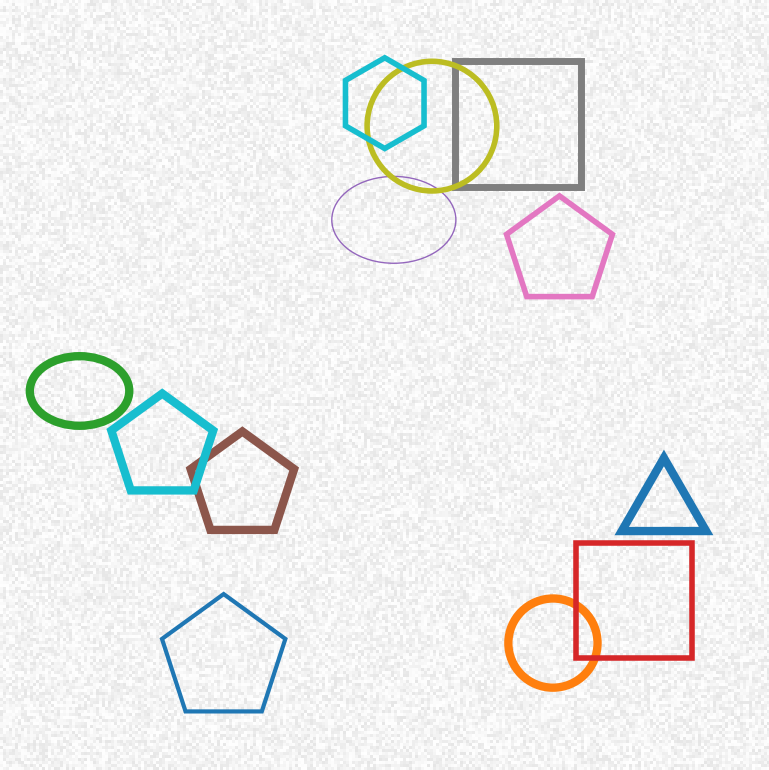[{"shape": "triangle", "thickness": 3, "radius": 0.32, "center": [0.862, 0.342]}, {"shape": "pentagon", "thickness": 1.5, "radius": 0.42, "center": [0.29, 0.144]}, {"shape": "circle", "thickness": 3, "radius": 0.29, "center": [0.718, 0.165]}, {"shape": "oval", "thickness": 3, "radius": 0.32, "center": [0.103, 0.492]}, {"shape": "square", "thickness": 2, "radius": 0.38, "center": [0.823, 0.22]}, {"shape": "oval", "thickness": 0.5, "radius": 0.4, "center": [0.511, 0.714]}, {"shape": "pentagon", "thickness": 3, "radius": 0.35, "center": [0.315, 0.369]}, {"shape": "pentagon", "thickness": 2, "radius": 0.36, "center": [0.727, 0.673]}, {"shape": "square", "thickness": 2.5, "radius": 0.41, "center": [0.673, 0.839]}, {"shape": "circle", "thickness": 2, "radius": 0.42, "center": [0.561, 0.836]}, {"shape": "hexagon", "thickness": 2, "radius": 0.29, "center": [0.5, 0.866]}, {"shape": "pentagon", "thickness": 3, "radius": 0.35, "center": [0.211, 0.419]}]